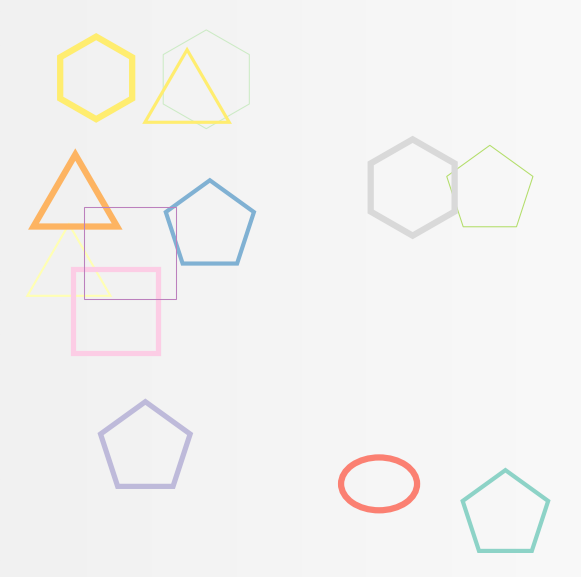[{"shape": "pentagon", "thickness": 2, "radius": 0.39, "center": [0.87, 0.108]}, {"shape": "triangle", "thickness": 1, "radius": 0.41, "center": [0.119, 0.528]}, {"shape": "pentagon", "thickness": 2.5, "radius": 0.41, "center": [0.25, 0.223]}, {"shape": "oval", "thickness": 3, "radius": 0.33, "center": [0.652, 0.161]}, {"shape": "pentagon", "thickness": 2, "radius": 0.4, "center": [0.361, 0.607]}, {"shape": "triangle", "thickness": 3, "radius": 0.42, "center": [0.13, 0.648]}, {"shape": "pentagon", "thickness": 0.5, "radius": 0.39, "center": [0.843, 0.67]}, {"shape": "square", "thickness": 2.5, "radius": 0.36, "center": [0.199, 0.461]}, {"shape": "hexagon", "thickness": 3, "radius": 0.42, "center": [0.71, 0.674]}, {"shape": "square", "thickness": 0.5, "radius": 0.4, "center": [0.223, 0.561]}, {"shape": "hexagon", "thickness": 0.5, "radius": 0.43, "center": [0.355, 0.862]}, {"shape": "triangle", "thickness": 1.5, "radius": 0.42, "center": [0.322, 0.829]}, {"shape": "hexagon", "thickness": 3, "radius": 0.36, "center": [0.165, 0.864]}]